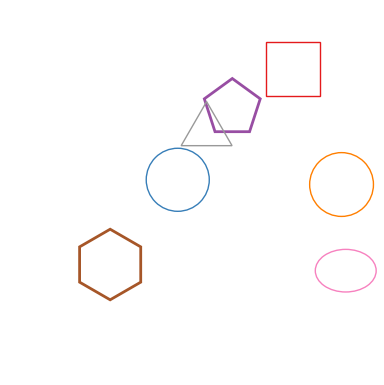[{"shape": "square", "thickness": 1, "radius": 0.35, "center": [0.761, 0.821]}, {"shape": "circle", "thickness": 1, "radius": 0.41, "center": [0.462, 0.533]}, {"shape": "pentagon", "thickness": 2, "radius": 0.38, "center": [0.603, 0.72]}, {"shape": "circle", "thickness": 1, "radius": 0.41, "center": [0.887, 0.521]}, {"shape": "hexagon", "thickness": 2, "radius": 0.46, "center": [0.286, 0.313]}, {"shape": "oval", "thickness": 1, "radius": 0.4, "center": [0.898, 0.297]}, {"shape": "triangle", "thickness": 1, "radius": 0.38, "center": [0.537, 0.66]}]